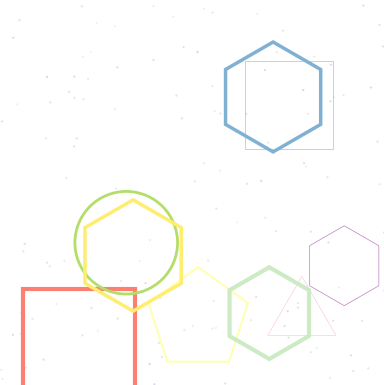[{"shape": "square", "thickness": 0.5, "radius": 0.57, "center": [0.752, 0.727]}, {"shape": "pentagon", "thickness": 1.5, "radius": 0.68, "center": [0.515, 0.171]}, {"shape": "square", "thickness": 3, "radius": 0.72, "center": [0.205, 0.106]}, {"shape": "hexagon", "thickness": 2.5, "radius": 0.71, "center": [0.709, 0.748]}, {"shape": "circle", "thickness": 2, "radius": 0.67, "center": [0.328, 0.37]}, {"shape": "triangle", "thickness": 0.5, "radius": 0.51, "center": [0.784, 0.18]}, {"shape": "hexagon", "thickness": 0.5, "radius": 0.52, "center": [0.894, 0.31]}, {"shape": "hexagon", "thickness": 3, "radius": 0.6, "center": [0.699, 0.187]}, {"shape": "hexagon", "thickness": 2.5, "radius": 0.72, "center": [0.346, 0.336]}]